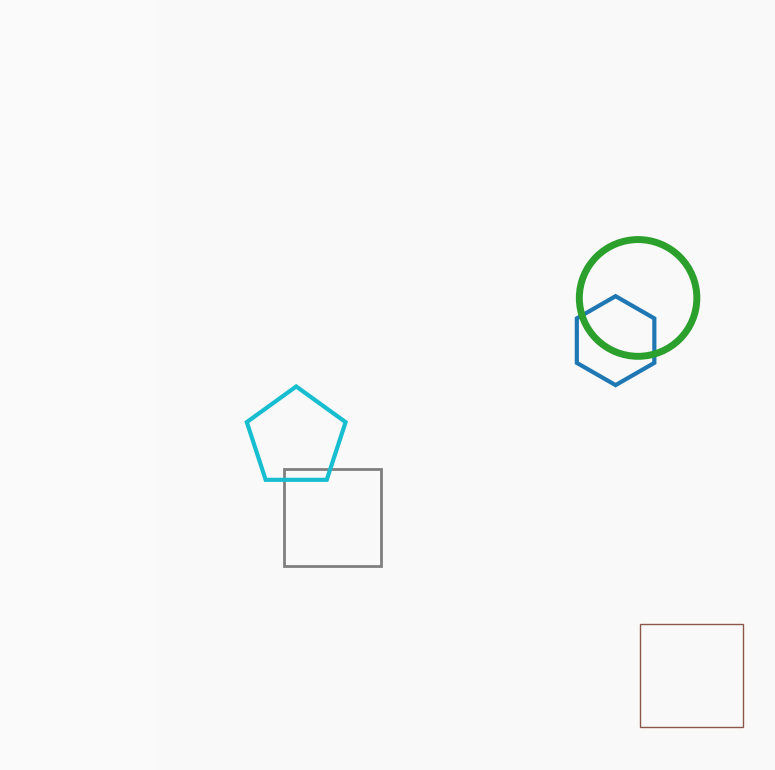[{"shape": "hexagon", "thickness": 1.5, "radius": 0.29, "center": [0.794, 0.558]}, {"shape": "circle", "thickness": 2.5, "radius": 0.38, "center": [0.823, 0.613]}, {"shape": "square", "thickness": 0.5, "radius": 0.33, "center": [0.892, 0.123]}, {"shape": "square", "thickness": 1, "radius": 0.31, "center": [0.429, 0.328]}, {"shape": "pentagon", "thickness": 1.5, "radius": 0.34, "center": [0.382, 0.431]}]